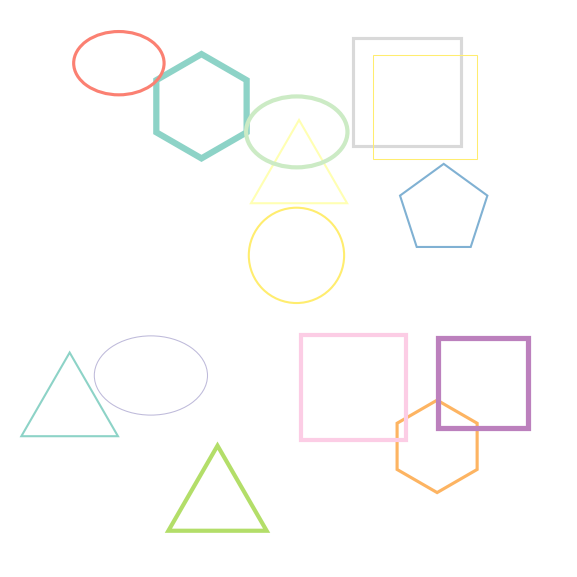[{"shape": "hexagon", "thickness": 3, "radius": 0.45, "center": [0.349, 0.815]}, {"shape": "triangle", "thickness": 1, "radius": 0.48, "center": [0.121, 0.292]}, {"shape": "triangle", "thickness": 1, "radius": 0.48, "center": [0.518, 0.695]}, {"shape": "oval", "thickness": 0.5, "radius": 0.49, "center": [0.261, 0.349]}, {"shape": "oval", "thickness": 1.5, "radius": 0.39, "center": [0.206, 0.89]}, {"shape": "pentagon", "thickness": 1, "radius": 0.4, "center": [0.768, 0.636]}, {"shape": "hexagon", "thickness": 1.5, "radius": 0.4, "center": [0.757, 0.226]}, {"shape": "triangle", "thickness": 2, "radius": 0.49, "center": [0.377, 0.129]}, {"shape": "square", "thickness": 2, "radius": 0.46, "center": [0.612, 0.328]}, {"shape": "square", "thickness": 1.5, "radius": 0.47, "center": [0.705, 0.84]}, {"shape": "square", "thickness": 2.5, "radius": 0.39, "center": [0.836, 0.336]}, {"shape": "oval", "thickness": 2, "radius": 0.44, "center": [0.514, 0.771]}, {"shape": "square", "thickness": 0.5, "radius": 0.45, "center": [0.737, 0.814]}, {"shape": "circle", "thickness": 1, "radius": 0.41, "center": [0.513, 0.557]}]